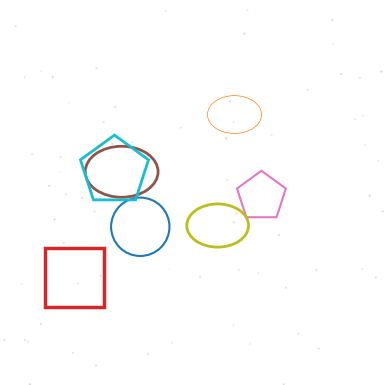[{"shape": "circle", "thickness": 1.5, "radius": 0.38, "center": [0.364, 0.411]}, {"shape": "oval", "thickness": 0.5, "radius": 0.35, "center": [0.609, 0.702]}, {"shape": "square", "thickness": 2.5, "radius": 0.38, "center": [0.193, 0.28]}, {"shape": "oval", "thickness": 2, "radius": 0.47, "center": [0.316, 0.554]}, {"shape": "pentagon", "thickness": 1.5, "radius": 0.33, "center": [0.679, 0.49]}, {"shape": "oval", "thickness": 2, "radius": 0.4, "center": [0.565, 0.414]}, {"shape": "pentagon", "thickness": 2, "radius": 0.46, "center": [0.297, 0.556]}]